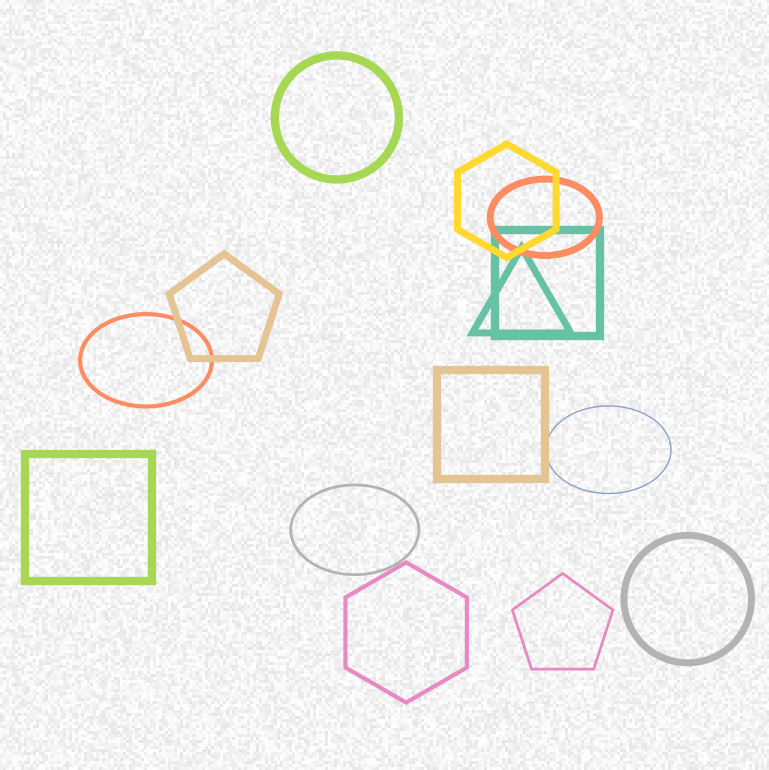[{"shape": "square", "thickness": 3, "radius": 0.34, "center": [0.711, 0.632]}, {"shape": "triangle", "thickness": 2.5, "radius": 0.37, "center": [0.677, 0.605]}, {"shape": "oval", "thickness": 2.5, "radius": 0.35, "center": [0.708, 0.718]}, {"shape": "oval", "thickness": 1.5, "radius": 0.43, "center": [0.19, 0.532]}, {"shape": "oval", "thickness": 0.5, "radius": 0.41, "center": [0.79, 0.416]}, {"shape": "hexagon", "thickness": 1.5, "radius": 0.46, "center": [0.527, 0.179]}, {"shape": "pentagon", "thickness": 1, "radius": 0.34, "center": [0.731, 0.187]}, {"shape": "square", "thickness": 3, "radius": 0.41, "center": [0.115, 0.328]}, {"shape": "circle", "thickness": 3, "radius": 0.4, "center": [0.437, 0.847]}, {"shape": "hexagon", "thickness": 2.5, "radius": 0.37, "center": [0.658, 0.739]}, {"shape": "pentagon", "thickness": 2.5, "radius": 0.38, "center": [0.291, 0.595]}, {"shape": "square", "thickness": 3, "radius": 0.35, "center": [0.638, 0.449]}, {"shape": "oval", "thickness": 1, "radius": 0.42, "center": [0.461, 0.312]}, {"shape": "circle", "thickness": 2.5, "radius": 0.41, "center": [0.893, 0.222]}]